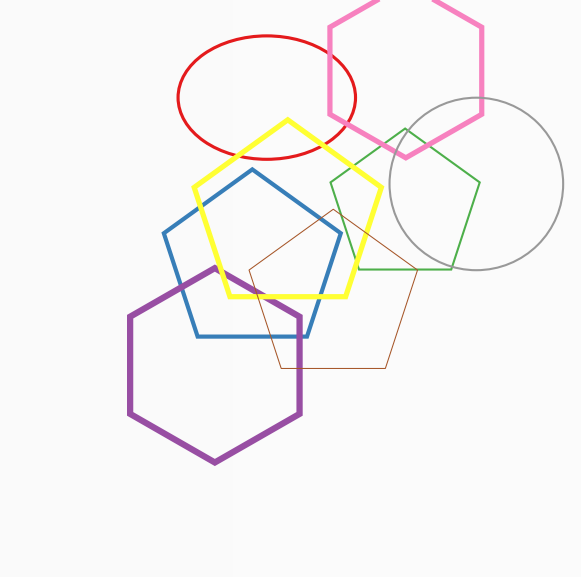[{"shape": "oval", "thickness": 1.5, "radius": 0.76, "center": [0.459, 0.83]}, {"shape": "pentagon", "thickness": 2, "radius": 0.8, "center": [0.434, 0.546]}, {"shape": "pentagon", "thickness": 1, "radius": 0.67, "center": [0.697, 0.642]}, {"shape": "hexagon", "thickness": 3, "radius": 0.84, "center": [0.37, 0.367]}, {"shape": "pentagon", "thickness": 2.5, "radius": 0.85, "center": [0.495, 0.622]}, {"shape": "pentagon", "thickness": 0.5, "radius": 0.76, "center": [0.573, 0.484]}, {"shape": "hexagon", "thickness": 2.5, "radius": 0.75, "center": [0.698, 0.877]}, {"shape": "circle", "thickness": 1, "radius": 0.75, "center": [0.82, 0.681]}]